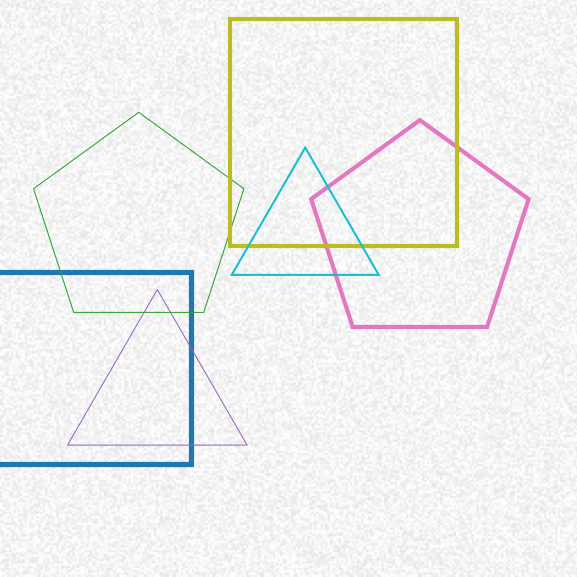[{"shape": "square", "thickness": 2.5, "radius": 0.83, "center": [0.164, 0.361]}, {"shape": "pentagon", "thickness": 0.5, "radius": 0.96, "center": [0.24, 0.613]}, {"shape": "triangle", "thickness": 0.5, "radius": 0.9, "center": [0.272, 0.318]}, {"shape": "pentagon", "thickness": 2, "radius": 0.99, "center": [0.727, 0.593]}, {"shape": "square", "thickness": 2, "radius": 0.98, "center": [0.595, 0.77]}, {"shape": "triangle", "thickness": 1, "radius": 0.74, "center": [0.529, 0.597]}]